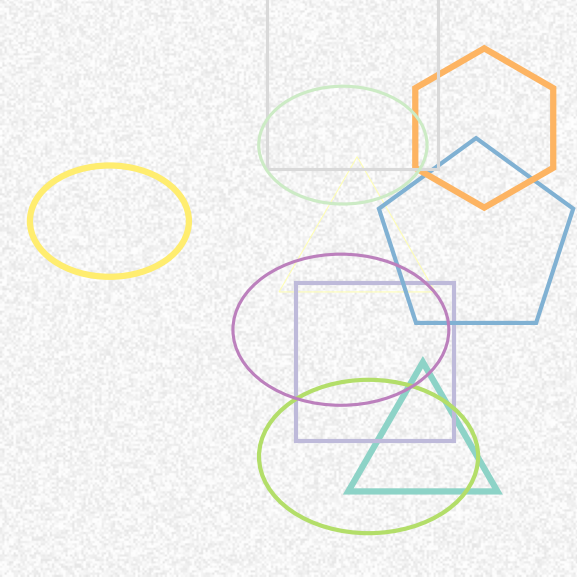[{"shape": "triangle", "thickness": 3, "radius": 0.75, "center": [0.732, 0.223]}, {"shape": "triangle", "thickness": 0.5, "radius": 0.78, "center": [0.618, 0.572]}, {"shape": "square", "thickness": 2, "radius": 0.68, "center": [0.649, 0.372]}, {"shape": "pentagon", "thickness": 2, "radius": 0.88, "center": [0.824, 0.583]}, {"shape": "hexagon", "thickness": 3, "radius": 0.69, "center": [0.839, 0.778]}, {"shape": "oval", "thickness": 2, "radius": 0.95, "center": [0.638, 0.209]}, {"shape": "square", "thickness": 1.5, "radius": 0.74, "center": [0.61, 0.854]}, {"shape": "oval", "thickness": 1.5, "radius": 0.93, "center": [0.59, 0.428]}, {"shape": "oval", "thickness": 1.5, "radius": 0.73, "center": [0.594, 0.748]}, {"shape": "oval", "thickness": 3, "radius": 0.69, "center": [0.189, 0.616]}]